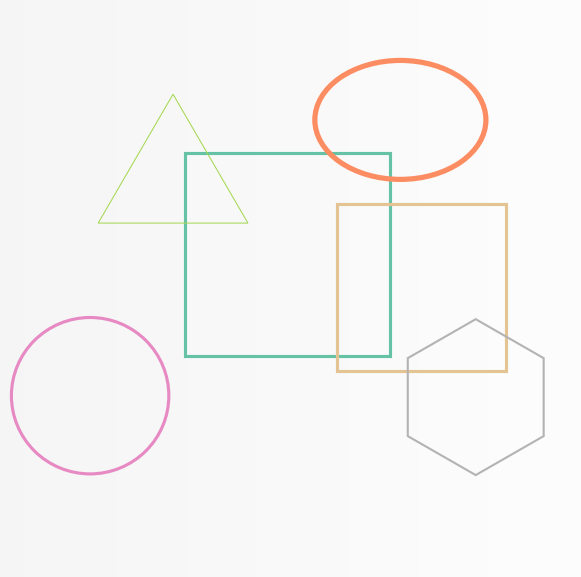[{"shape": "square", "thickness": 1.5, "radius": 0.88, "center": [0.494, 0.559]}, {"shape": "oval", "thickness": 2.5, "radius": 0.74, "center": [0.689, 0.792]}, {"shape": "circle", "thickness": 1.5, "radius": 0.68, "center": [0.155, 0.314]}, {"shape": "triangle", "thickness": 0.5, "radius": 0.74, "center": [0.298, 0.687]}, {"shape": "square", "thickness": 1.5, "radius": 0.73, "center": [0.725, 0.501]}, {"shape": "hexagon", "thickness": 1, "radius": 0.67, "center": [0.818, 0.311]}]